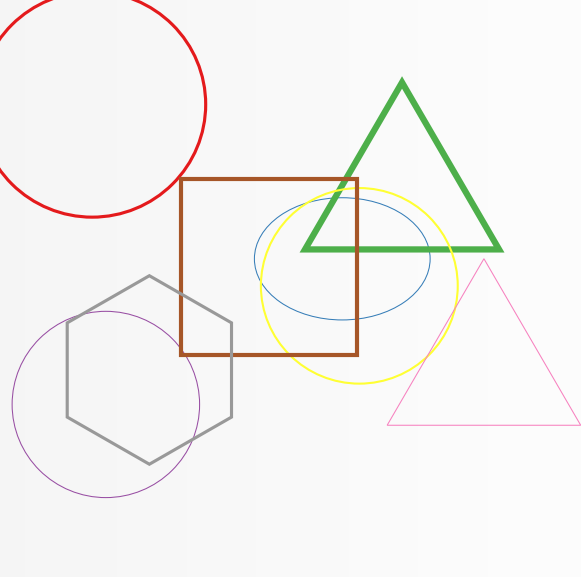[{"shape": "circle", "thickness": 1.5, "radius": 0.98, "center": [0.159, 0.818]}, {"shape": "oval", "thickness": 0.5, "radius": 0.76, "center": [0.589, 0.551]}, {"shape": "triangle", "thickness": 3, "radius": 0.96, "center": [0.692, 0.664]}, {"shape": "circle", "thickness": 0.5, "radius": 0.81, "center": [0.182, 0.299]}, {"shape": "circle", "thickness": 1, "radius": 0.85, "center": [0.618, 0.504]}, {"shape": "square", "thickness": 2, "radius": 0.76, "center": [0.463, 0.537]}, {"shape": "triangle", "thickness": 0.5, "radius": 0.96, "center": [0.833, 0.359]}, {"shape": "hexagon", "thickness": 1.5, "radius": 0.82, "center": [0.257, 0.358]}]